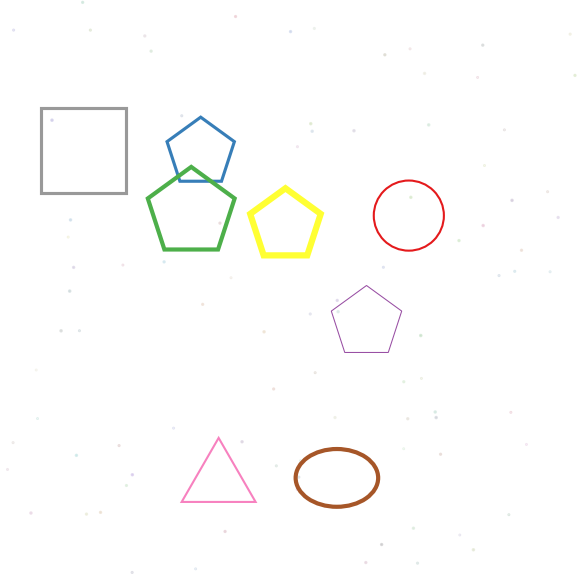[{"shape": "circle", "thickness": 1, "radius": 0.3, "center": [0.708, 0.626]}, {"shape": "pentagon", "thickness": 1.5, "radius": 0.31, "center": [0.348, 0.735]}, {"shape": "pentagon", "thickness": 2, "radius": 0.4, "center": [0.331, 0.631]}, {"shape": "pentagon", "thickness": 0.5, "radius": 0.32, "center": [0.635, 0.441]}, {"shape": "pentagon", "thickness": 3, "radius": 0.32, "center": [0.494, 0.609]}, {"shape": "oval", "thickness": 2, "radius": 0.36, "center": [0.583, 0.172]}, {"shape": "triangle", "thickness": 1, "radius": 0.37, "center": [0.379, 0.167]}, {"shape": "square", "thickness": 1.5, "radius": 0.37, "center": [0.144, 0.738]}]